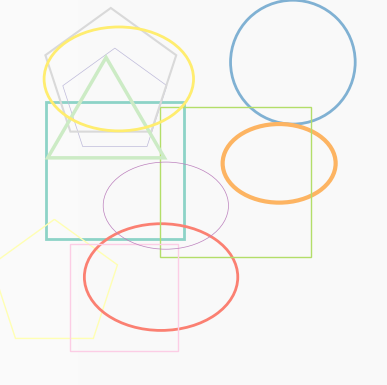[{"shape": "square", "thickness": 2, "radius": 0.89, "center": [0.296, 0.558]}, {"shape": "pentagon", "thickness": 1, "radius": 0.85, "center": [0.14, 0.259]}, {"shape": "pentagon", "thickness": 0.5, "radius": 0.71, "center": [0.296, 0.734]}, {"shape": "oval", "thickness": 2, "radius": 0.99, "center": [0.416, 0.28]}, {"shape": "circle", "thickness": 2, "radius": 0.8, "center": [0.756, 0.839]}, {"shape": "oval", "thickness": 3, "radius": 0.73, "center": [0.72, 0.576]}, {"shape": "square", "thickness": 1, "radius": 0.97, "center": [0.608, 0.527]}, {"shape": "square", "thickness": 1, "radius": 0.69, "center": [0.32, 0.227]}, {"shape": "pentagon", "thickness": 1.5, "radius": 0.89, "center": [0.286, 0.802]}, {"shape": "oval", "thickness": 0.5, "radius": 0.81, "center": [0.428, 0.466]}, {"shape": "triangle", "thickness": 2.5, "radius": 0.87, "center": [0.274, 0.677]}, {"shape": "oval", "thickness": 2, "radius": 0.96, "center": [0.307, 0.795]}]